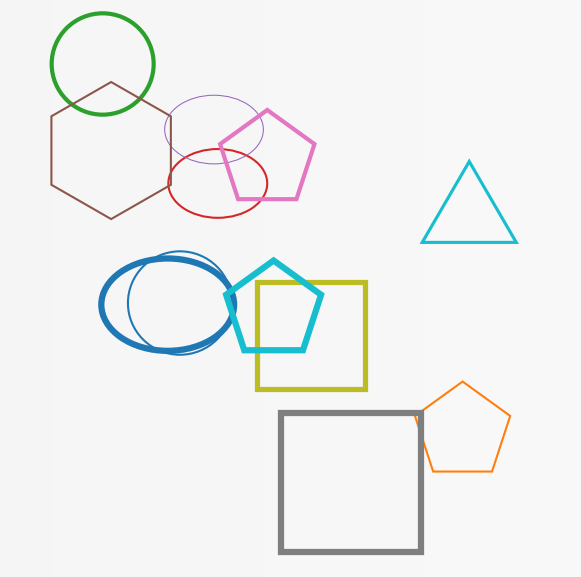[{"shape": "circle", "thickness": 1, "radius": 0.45, "center": [0.31, 0.474]}, {"shape": "oval", "thickness": 3, "radius": 0.57, "center": [0.289, 0.472]}, {"shape": "pentagon", "thickness": 1, "radius": 0.43, "center": [0.796, 0.252]}, {"shape": "circle", "thickness": 2, "radius": 0.44, "center": [0.177, 0.888]}, {"shape": "oval", "thickness": 1, "radius": 0.43, "center": [0.375, 0.682]}, {"shape": "oval", "thickness": 0.5, "radius": 0.42, "center": [0.368, 0.775]}, {"shape": "hexagon", "thickness": 1, "radius": 0.59, "center": [0.191, 0.738]}, {"shape": "pentagon", "thickness": 2, "radius": 0.43, "center": [0.46, 0.723]}, {"shape": "square", "thickness": 3, "radius": 0.6, "center": [0.604, 0.163]}, {"shape": "square", "thickness": 2.5, "radius": 0.46, "center": [0.535, 0.418]}, {"shape": "pentagon", "thickness": 3, "radius": 0.43, "center": [0.471, 0.462]}, {"shape": "triangle", "thickness": 1.5, "radius": 0.47, "center": [0.807, 0.626]}]